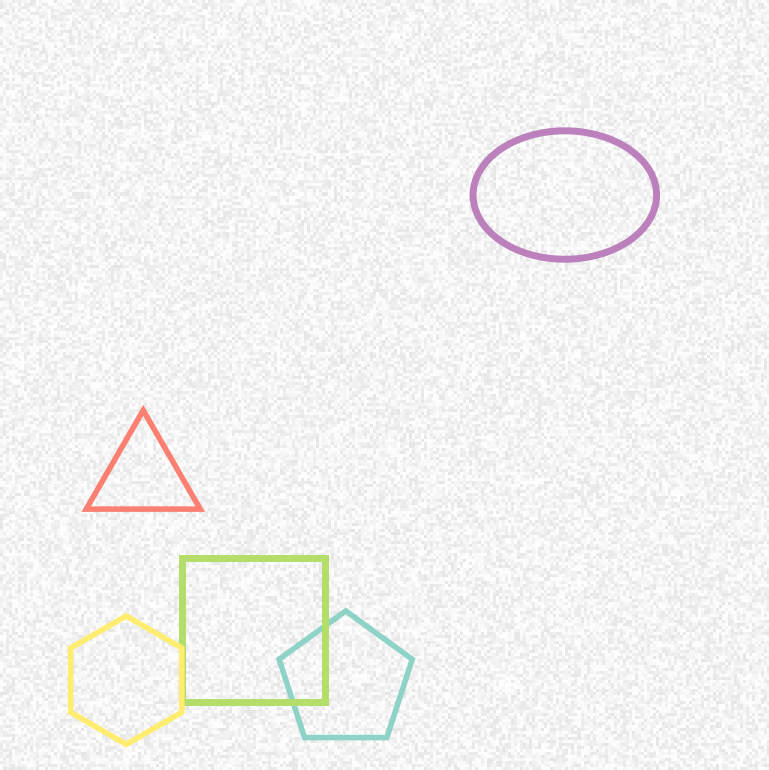[{"shape": "pentagon", "thickness": 2, "radius": 0.45, "center": [0.449, 0.116]}, {"shape": "triangle", "thickness": 2, "radius": 0.43, "center": [0.186, 0.382]}, {"shape": "square", "thickness": 2.5, "radius": 0.47, "center": [0.329, 0.182]}, {"shape": "oval", "thickness": 2.5, "radius": 0.6, "center": [0.734, 0.747]}, {"shape": "hexagon", "thickness": 2, "radius": 0.42, "center": [0.164, 0.117]}]